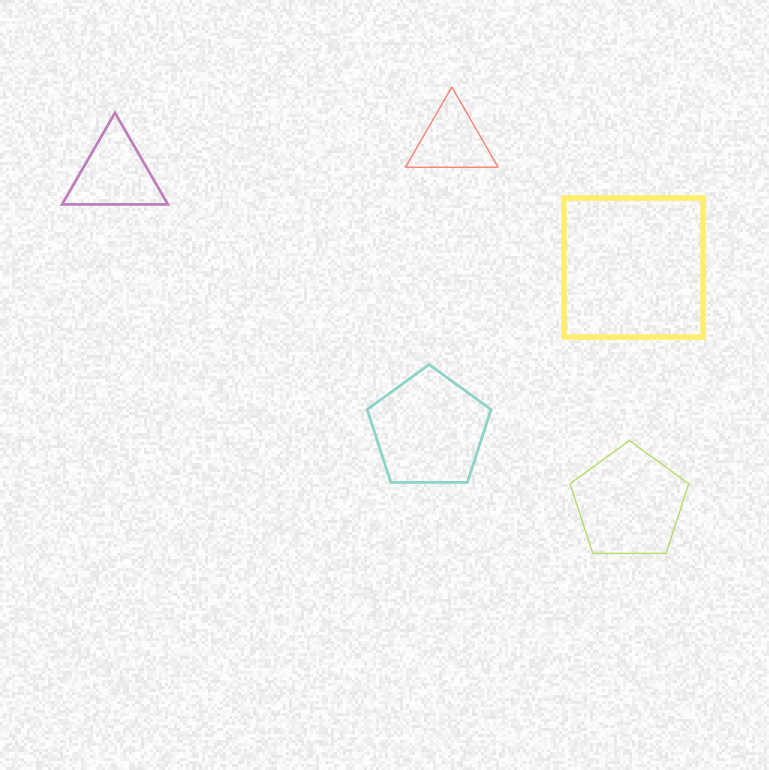[{"shape": "pentagon", "thickness": 1, "radius": 0.42, "center": [0.557, 0.442]}, {"shape": "triangle", "thickness": 0.5, "radius": 0.35, "center": [0.587, 0.818]}, {"shape": "pentagon", "thickness": 0.5, "radius": 0.4, "center": [0.817, 0.347]}, {"shape": "triangle", "thickness": 1, "radius": 0.4, "center": [0.149, 0.774]}, {"shape": "square", "thickness": 2, "radius": 0.45, "center": [0.823, 0.652]}]